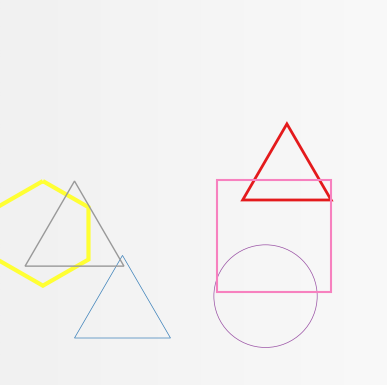[{"shape": "triangle", "thickness": 2, "radius": 0.66, "center": [0.74, 0.546]}, {"shape": "triangle", "thickness": 0.5, "radius": 0.72, "center": [0.316, 0.194]}, {"shape": "circle", "thickness": 0.5, "radius": 0.67, "center": [0.685, 0.231]}, {"shape": "hexagon", "thickness": 3, "radius": 0.68, "center": [0.111, 0.394]}, {"shape": "square", "thickness": 1.5, "radius": 0.73, "center": [0.707, 0.388]}, {"shape": "triangle", "thickness": 1, "radius": 0.74, "center": [0.192, 0.382]}]